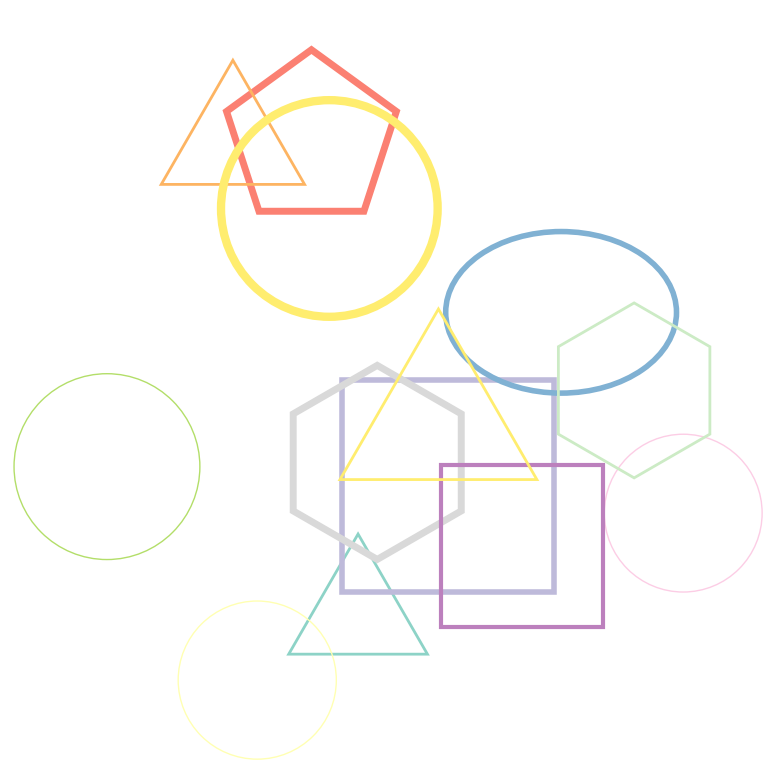[{"shape": "triangle", "thickness": 1, "radius": 0.52, "center": [0.465, 0.202]}, {"shape": "circle", "thickness": 0.5, "radius": 0.51, "center": [0.334, 0.117]}, {"shape": "square", "thickness": 2, "radius": 0.69, "center": [0.582, 0.369]}, {"shape": "pentagon", "thickness": 2.5, "radius": 0.58, "center": [0.404, 0.819]}, {"shape": "oval", "thickness": 2, "radius": 0.75, "center": [0.729, 0.594]}, {"shape": "triangle", "thickness": 1, "radius": 0.54, "center": [0.302, 0.814]}, {"shape": "circle", "thickness": 0.5, "radius": 0.6, "center": [0.139, 0.394]}, {"shape": "circle", "thickness": 0.5, "radius": 0.51, "center": [0.887, 0.334]}, {"shape": "hexagon", "thickness": 2.5, "radius": 0.63, "center": [0.49, 0.399]}, {"shape": "square", "thickness": 1.5, "radius": 0.53, "center": [0.678, 0.291]}, {"shape": "hexagon", "thickness": 1, "radius": 0.57, "center": [0.824, 0.493]}, {"shape": "circle", "thickness": 3, "radius": 0.7, "center": [0.428, 0.729]}, {"shape": "triangle", "thickness": 1, "radius": 0.74, "center": [0.569, 0.451]}]